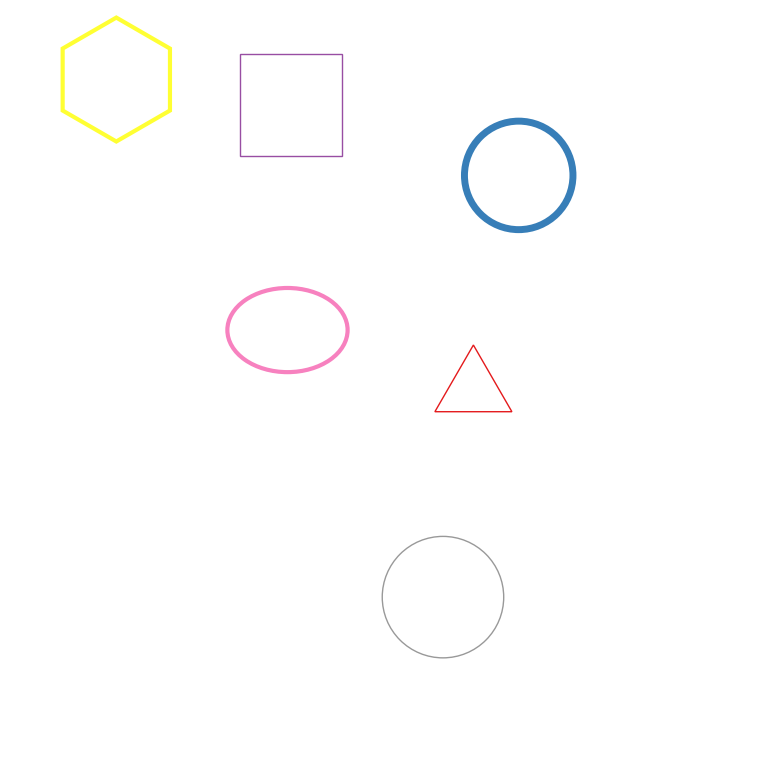[{"shape": "triangle", "thickness": 0.5, "radius": 0.29, "center": [0.615, 0.494]}, {"shape": "circle", "thickness": 2.5, "radius": 0.35, "center": [0.674, 0.772]}, {"shape": "square", "thickness": 0.5, "radius": 0.33, "center": [0.378, 0.863]}, {"shape": "hexagon", "thickness": 1.5, "radius": 0.4, "center": [0.151, 0.897]}, {"shape": "oval", "thickness": 1.5, "radius": 0.39, "center": [0.373, 0.571]}, {"shape": "circle", "thickness": 0.5, "radius": 0.39, "center": [0.575, 0.225]}]